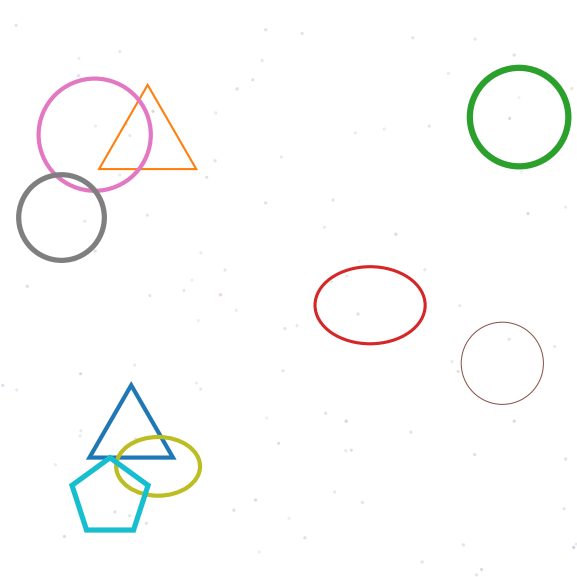[{"shape": "triangle", "thickness": 2, "radius": 0.42, "center": [0.227, 0.249]}, {"shape": "triangle", "thickness": 1, "radius": 0.49, "center": [0.256, 0.755]}, {"shape": "circle", "thickness": 3, "radius": 0.43, "center": [0.899, 0.796]}, {"shape": "oval", "thickness": 1.5, "radius": 0.48, "center": [0.641, 0.471]}, {"shape": "circle", "thickness": 0.5, "radius": 0.36, "center": [0.87, 0.37]}, {"shape": "circle", "thickness": 2, "radius": 0.49, "center": [0.164, 0.766]}, {"shape": "circle", "thickness": 2.5, "radius": 0.37, "center": [0.107, 0.622]}, {"shape": "oval", "thickness": 2, "radius": 0.36, "center": [0.274, 0.192]}, {"shape": "pentagon", "thickness": 2.5, "radius": 0.35, "center": [0.191, 0.137]}]